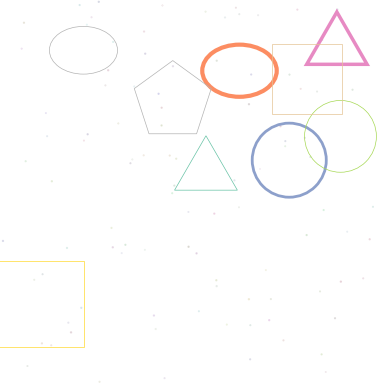[{"shape": "triangle", "thickness": 0.5, "radius": 0.47, "center": [0.535, 0.553]}, {"shape": "oval", "thickness": 3, "radius": 0.48, "center": [0.622, 0.816]}, {"shape": "circle", "thickness": 2, "radius": 0.48, "center": [0.751, 0.584]}, {"shape": "triangle", "thickness": 2.5, "radius": 0.45, "center": [0.875, 0.878]}, {"shape": "circle", "thickness": 0.5, "radius": 0.47, "center": [0.884, 0.646]}, {"shape": "square", "thickness": 0.5, "radius": 0.56, "center": [0.106, 0.211]}, {"shape": "square", "thickness": 0.5, "radius": 0.46, "center": [0.796, 0.794]}, {"shape": "oval", "thickness": 0.5, "radius": 0.44, "center": [0.217, 0.869]}, {"shape": "pentagon", "thickness": 0.5, "radius": 0.53, "center": [0.449, 0.738]}]